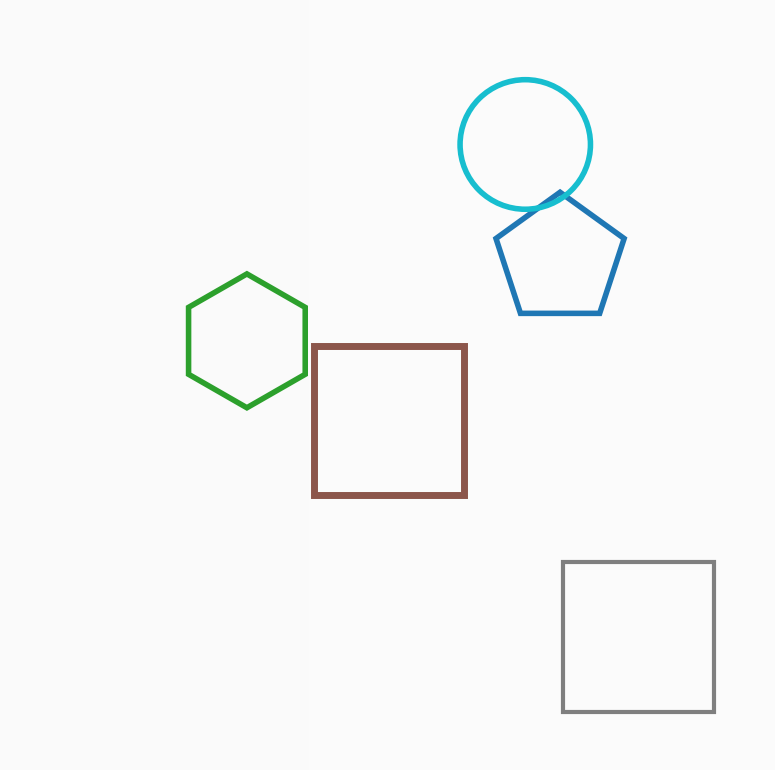[{"shape": "pentagon", "thickness": 2, "radius": 0.43, "center": [0.723, 0.663]}, {"shape": "hexagon", "thickness": 2, "radius": 0.43, "center": [0.319, 0.557]}, {"shape": "square", "thickness": 2.5, "radius": 0.48, "center": [0.502, 0.454]}, {"shape": "square", "thickness": 1.5, "radius": 0.49, "center": [0.823, 0.173]}, {"shape": "circle", "thickness": 2, "radius": 0.42, "center": [0.678, 0.812]}]